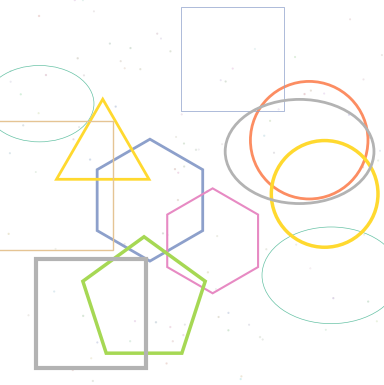[{"shape": "oval", "thickness": 0.5, "radius": 0.9, "center": [0.86, 0.285]}, {"shape": "oval", "thickness": 0.5, "radius": 0.71, "center": [0.102, 0.731]}, {"shape": "circle", "thickness": 2, "radius": 0.76, "center": [0.803, 0.636]}, {"shape": "square", "thickness": 0.5, "radius": 0.67, "center": [0.603, 0.847]}, {"shape": "hexagon", "thickness": 2, "radius": 0.79, "center": [0.389, 0.48]}, {"shape": "hexagon", "thickness": 1.5, "radius": 0.68, "center": [0.552, 0.374]}, {"shape": "pentagon", "thickness": 2.5, "radius": 0.84, "center": [0.374, 0.218]}, {"shape": "circle", "thickness": 2.5, "radius": 0.69, "center": [0.843, 0.496]}, {"shape": "triangle", "thickness": 2, "radius": 0.69, "center": [0.267, 0.604]}, {"shape": "square", "thickness": 1, "radius": 0.84, "center": [0.127, 0.518]}, {"shape": "oval", "thickness": 2, "radius": 0.97, "center": [0.778, 0.607]}, {"shape": "square", "thickness": 3, "radius": 0.71, "center": [0.237, 0.185]}]